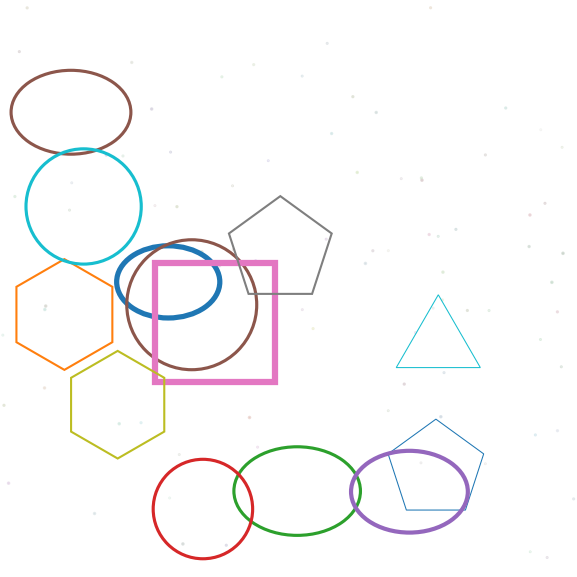[{"shape": "pentagon", "thickness": 0.5, "radius": 0.44, "center": [0.755, 0.186]}, {"shape": "oval", "thickness": 2.5, "radius": 0.45, "center": [0.291, 0.511]}, {"shape": "hexagon", "thickness": 1, "radius": 0.48, "center": [0.112, 0.455]}, {"shape": "oval", "thickness": 1.5, "radius": 0.55, "center": [0.515, 0.149]}, {"shape": "circle", "thickness": 1.5, "radius": 0.43, "center": [0.351, 0.118]}, {"shape": "oval", "thickness": 2, "radius": 0.51, "center": [0.709, 0.148]}, {"shape": "circle", "thickness": 1.5, "radius": 0.56, "center": [0.332, 0.471]}, {"shape": "oval", "thickness": 1.5, "radius": 0.52, "center": [0.123, 0.805]}, {"shape": "square", "thickness": 3, "radius": 0.52, "center": [0.372, 0.441]}, {"shape": "pentagon", "thickness": 1, "radius": 0.47, "center": [0.485, 0.566]}, {"shape": "hexagon", "thickness": 1, "radius": 0.47, "center": [0.204, 0.298]}, {"shape": "triangle", "thickness": 0.5, "radius": 0.42, "center": [0.759, 0.405]}, {"shape": "circle", "thickness": 1.5, "radius": 0.5, "center": [0.145, 0.642]}]